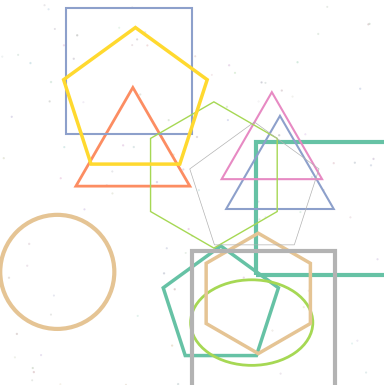[{"shape": "pentagon", "thickness": 2.5, "radius": 0.79, "center": [0.574, 0.204]}, {"shape": "square", "thickness": 3, "radius": 0.86, "center": [0.838, 0.459]}, {"shape": "triangle", "thickness": 2, "radius": 0.85, "center": [0.345, 0.602]}, {"shape": "triangle", "thickness": 1.5, "radius": 0.81, "center": [0.727, 0.538]}, {"shape": "square", "thickness": 1.5, "radius": 0.82, "center": [0.335, 0.816]}, {"shape": "triangle", "thickness": 1.5, "radius": 0.75, "center": [0.706, 0.61]}, {"shape": "hexagon", "thickness": 1, "radius": 0.95, "center": [0.556, 0.546]}, {"shape": "oval", "thickness": 2, "radius": 0.79, "center": [0.654, 0.162]}, {"shape": "pentagon", "thickness": 2.5, "radius": 0.98, "center": [0.352, 0.732]}, {"shape": "circle", "thickness": 3, "radius": 0.74, "center": [0.149, 0.294]}, {"shape": "hexagon", "thickness": 2.5, "radius": 0.78, "center": [0.671, 0.238]}, {"shape": "square", "thickness": 3, "radius": 0.93, "center": [0.683, 0.163]}, {"shape": "pentagon", "thickness": 0.5, "radius": 0.88, "center": [0.661, 0.507]}]